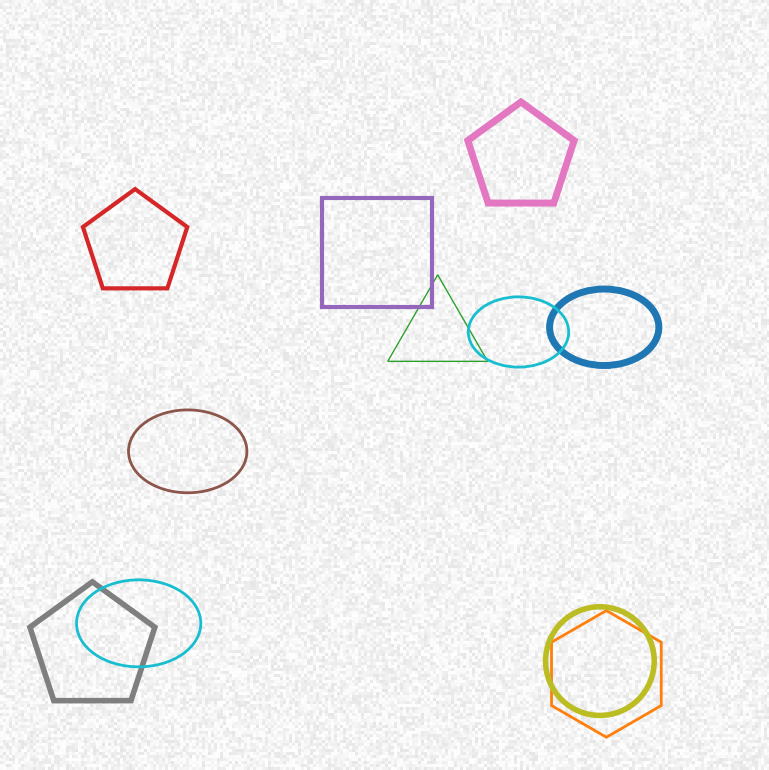[{"shape": "oval", "thickness": 2.5, "radius": 0.35, "center": [0.785, 0.575]}, {"shape": "hexagon", "thickness": 1, "radius": 0.41, "center": [0.788, 0.125]}, {"shape": "triangle", "thickness": 0.5, "radius": 0.37, "center": [0.568, 0.568]}, {"shape": "pentagon", "thickness": 1.5, "radius": 0.36, "center": [0.175, 0.683]}, {"shape": "square", "thickness": 1.5, "radius": 0.35, "center": [0.49, 0.672]}, {"shape": "oval", "thickness": 1, "radius": 0.38, "center": [0.244, 0.414]}, {"shape": "pentagon", "thickness": 2.5, "radius": 0.36, "center": [0.677, 0.795]}, {"shape": "pentagon", "thickness": 2, "radius": 0.43, "center": [0.12, 0.159]}, {"shape": "circle", "thickness": 2, "radius": 0.35, "center": [0.779, 0.141]}, {"shape": "oval", "thickness": 1, "radius": 0.4, "center": [0.18, 0.19]}, {"shape": "oval", "thickness": 1, "radius": 0.33, "center": [0.673, 0.569]}]